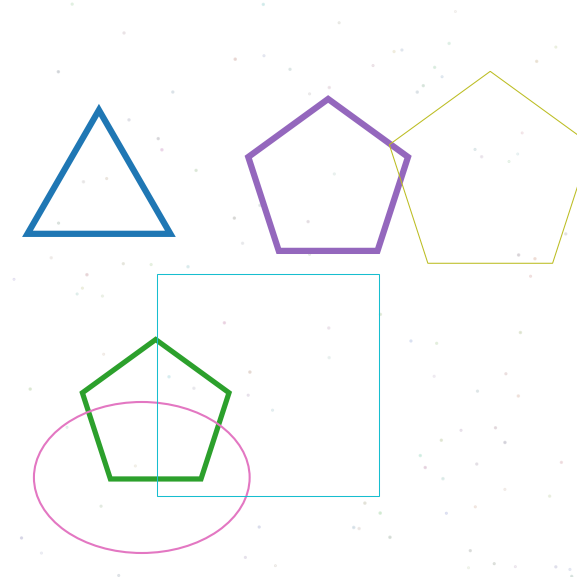[{"shape": "triangle", "thickness": 3, "radius": 0.71, "center": [0.171, 0.666]}, {"shape": "pentagon", "thickness": 2.5, "radius": 0.67, "center": [0.27, 0.278]}, {"shape": "pentagon", "thickness": 3, "radius": 0.73, "center": [0.568, 0.682]}, {"shape": "oval", "thickness": 1, "radius": 0.93, "center": [0.246, 0.172]}, {"shape": "pentagon", "thickness": 0.5, "radius": 0.92, "center": [0.849, 0.692]}, {"shape": "square", "thickness": 0.5, "radius": 0.96, "center": [0.464, 0.333]}]